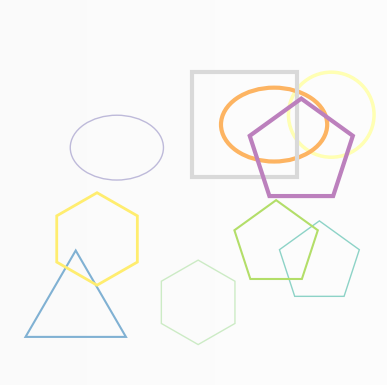[{"shape": "pentagon", "thickness": 1, "radius": 0.54, "center": [0.824, 0.318]}, {"shape": "circle", "thickness": 2.5, "radius": 0.55, "center": [0.855, 0.702]}, {"shape": "oval", "thickness": 1, "radius": 0.6, "center": [0.302, 0.617]}, {"shape": "triangle", "thickness": 1.5, "radius": 0.75, "center": [0.195, 0.2]}, {"shape": "oval", "thickness": 3, "radius": 0.69, "center": [0.707, 0.676]}, {"shape": "pentagon", "thickness": 1.5, "radius": 0.57, "center": [0.713, 0.367]}, {"shape": "square", "thickness": 3, "radius": 0.68, "center": [0.631, 0.677]}, {"shape": "pentagon", "thickness": 3, "radius": 0.7, "center": [0.778, 0.604]}, {"shape": "hexagon", "thickness": 1, "radius": 0.55, "center": [0.511, 0.215]}, {"shape": "hexagon", "thickness": 2, "radius": 0.6, "center": [0.25, 0.379]}]